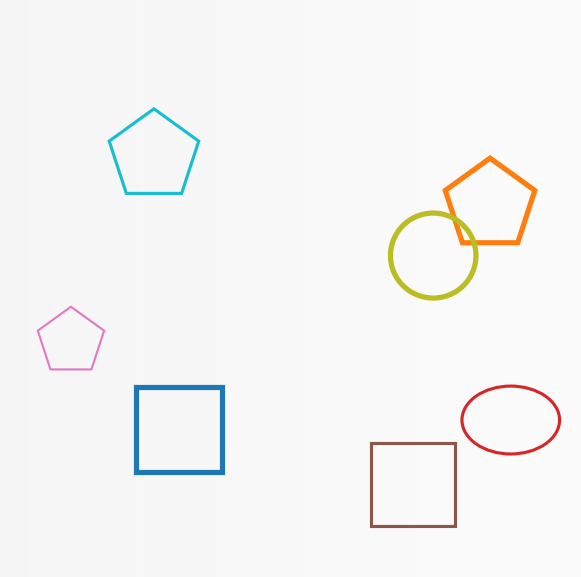[{"shape": "square", "thickness": 2.5, "radius": 0.37, "center": [0.308, 0.255]}, {"shape": "pentagon", "thickness": 2.5, "radius": 0.4, "center": [0.843, 0.644]}, {"shape": "oval", "thickness": 1.5, "radius": 0.42, "center": [0.879, 0.272]}, {"shape": "square", "thickness": 1.5, "radius": 0.36, "center": [0.71, 0.16]}, {"shape": "pentagon", "thickness": 1, "radius": 0.3, "center": [0.122, 0.408]}, {"shape": "circle", "thickness": 2.5, "radius": 0.37, "center": [0.745, 0.557]}, {"shape": "pentagon", "thickness": 1.5, "radius": 0.4, "center": [0.265, 0.73]}]